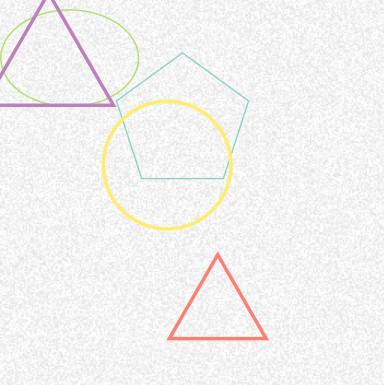[{"shape": "pentagon", "thickness": 1, "radius": 0.9, "center": [0.474, 0.682]}, {"shape": "triangle", "thickness": 2.5, "radius": 0.73, "center": [0.566, 0.193]}, {"shape": "oval", "thickness": 1, "radius": 0.89, "center": [0.181, 0.849]}, {"shape": "triangle", "thickness": 2.5, "radius": 0.97, "center": [0.126, 0.824]}, {"shape": "circle", "thickness": 2.5, "radius": 0.83, "center": [0.434, 0.571]}]